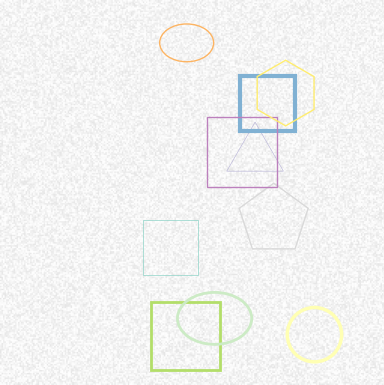[{"shape": "square", "thickness": 0.5, "radius": 0.36, "center": [0.442, 0.358]}, {"shape": "circle", "thickness": 2.5, "radius": 0.35, "center": [0.817, 0.131]}, {"shape": "triangle", "thickness": 0.5, "radius": 0.43, "center": [0.663, 0.598]}, {"shape": "square", "thickness": 3, "radius": 0.36, "center": [0.694, 0.731]}, {"shape": "oval", "thickness": 1, "radius": 0.35, "center": [0.485, 0.889]}, {"shape": "square", "thickness": 2, "radius": 0.45, "center": [0.482, 0.127]}, {"shape": "pentagon", "thickness": 1, "radius": 0.47, "center": [0.711, 0.43]}, {"shape": "square", "thickness": 1, "radius": 0.46, "center": [0.629, 0.605]}, {"shape": "oval", "thickness": 2, "radius": 0.48, "center": [0.557, 0.173]}, {"shape": "hexagon", "thickness": 1, "radius": 0.43, "center": [0.742, 0.758]}]